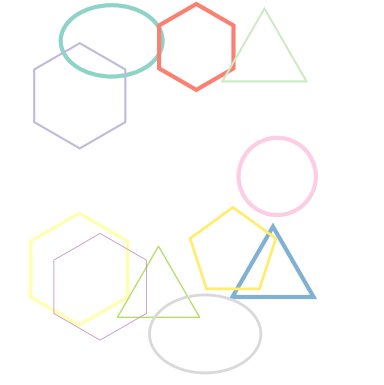[{"shape": "oval", "thickness": 3, "radius": 0.66, "center": [0.29, 0.894]}, {"shape": "hexagon", "thickness": 2.5, "radius": 0.73, "center": [0.206, 0.301]}, {"shape": "hexagon", "thickness": 1.5, "radius": 0.68, "center": [0.207, 0.751]}, {"shape": "hexagon", "thickness": 3, "radius": 0.56, "center": [0.51, 0.878]}, {"shape": "triangle", "thickness": 3, "radius": 0.61, "center": [0.709, 0.289]}, {"shape": "triangle", "thickness": 1, "radius": 0.62, "center": [0.412, 0.237]}, {"shape": "circle", "thickness": 3, "radius": 0.5, "center": [0.72, 0.542]}, {"shape": "oval", "thickness": 2, "radius": 0.72, "center": [0.533, 0.133]}, {"shape": "hexagon", "thickness": 0.5, "radius": 0.69, "center": [0.26, 0.255]}, {"shape": "triangle", "thickness": 1.5, "radius": 0.63, "center": [0.687, 0.852]}, {"shape": "pentagon", "thickness": 2, "radius": 0.59, "center": [0.605, 0.344]}]